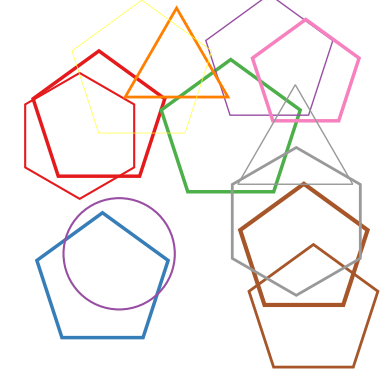[{"shape": "pentagon", "thickness": 2.5, "radius": 0.9, "center": [0.257, 0.688]}, {"shape": "hexagon", "thickness": 1.5, "radius": 0.82, "center": [0.207, 0.647]}, {"shape": "pentagon", "thickness": 2.5, "radius": 0.9, "center": [0.266, 0.268]}, {"shape": "pentagon", "thickness": 2.5, "radius": 0.95, "center": [0.599, 0.655]}, {"shape": "pentagon", "thickness": 1, "radius": 0.87, "center": [0.7, 0.841]}, {"shape": "circle", "thickness": 1.5, "radius": 0.72, "center": [0.309, 0.341]}, {"shape": "triangle", "thickness": 2, "radius": 0.77, "center": [0.459, 0.825]}, {"shape": "pentagon", "thickness": 0.5, "radius": 0.95, "center": [0.368, 0.809]}, {"shape": "pentagon", "thickness": 2, "radius": 0.88, "center": [0.814, 0.189]}, {"shape": "pentagon", "thickness": 3, "radius": 0.87, "center": [0.789, 0.349]}, {"shape": "pentagon", "thickness": 2.5, "radius": 0.73, "center": [0.794, 0.804]}, {"shape": "triangle", "thickness": 1, "radius": 0.86, "center": [0.767, 0.608]}, {"shape": "hexagon", "thickness": 2, "radius": 0.96, "center": [0.77, 0.425]}]